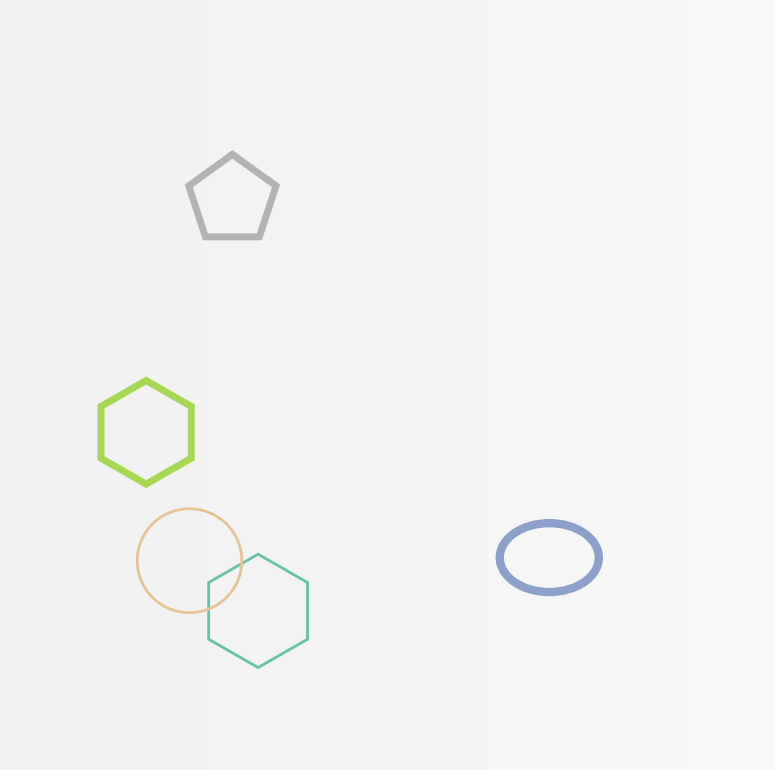[{"shape": "hexagon", "thickness": 1, "radius": 0.37, "center": [0.333, 0.207]}, {"shape": "oval", "thickness": 3, "radius": 0.32, "center": [0.709, 0.276]}, {"shape": "hexagon", "thickness": 2.5, "radius": 0.34, "center": [0.189, 0.439]}, {"shape": "circle", "thickness": 1, "radius": 0.34, "center": [0.245, 0.272]}, {"shape": "pentagon", "thickness": 2.5, "radius": 0.3, "center": [0.3, 0.74]}]